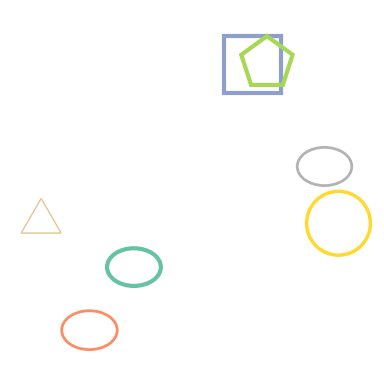[{"shape": "oval", "thickness": 3, "radius": 0.35, "center": [0.348, 0.306]}, {"shape": "oval", "thickness": 2, "radius": 0.36, "center": [0.232, 0.142]}, {"shape": "square", "thickness": 3, "radius": 0.37, "center": [0.655, 0.833]}, {"shape": "pentagon", "thickness": 3, "radius": 0.35, "center": [0.693, 0.836]}, {"shape": "circle", "thickness": 2.5, "radius": 0.41, "center": [0.879, 0.42]}, {"shape": "triangle", "thickness": 1, "radius": 0.3, "center": [0.107, 0.425]}, {"shape": "oval", "thickness": 2, "radius": 0.35, "center": [0.843, 0.568]}]